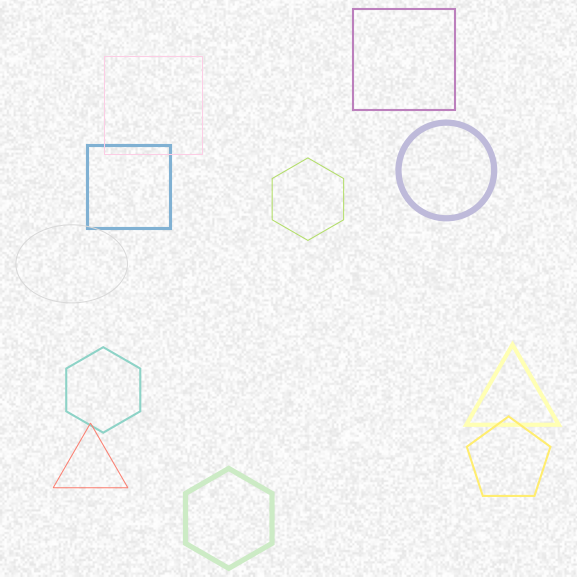[{"shape": "hexagon", "thickness": 1, "radius": 0.37, "center": [0.179, 0.324]}, {"shape": "triangle", "thickness": 2, "radius": 0.46, "center": [0.887, 0.31]}, {"shape": "circle", "thickness": 3, "radius": 0.41, "center": [0.773, 0.704]}, {"shape": "triangle", "thickness": 0.5, "radius": 0.37, "center": [0.157, 0.192]}, {"shape": "square", "thickness": 1.5, "radius": 0.36, "center": [0.223, 0.676]}, {"shape": "hexagon", "thickness": 0.5, "radius": 0.36, "center": [0.533, 0.654]}, {"shape": "square", "thickness": 0.5, "radius": 0.43, "center": [0.265, 0.817]}, {"shape": "oval", "thickness": 0.5, "radius": 0.48, "center": [0.124, 0.542]}, {"shape": "square", "thickness": 1, "radius": 0.44, "center": [0.699, 0.896]}, {"shape": "hexagon", "thickness": 2.5, "radius": 0.43, "center": [0.396, 0.101]}, {"shape": "pentagon", "thickness": 1, "radius": 0.38, "center": [0.881, 0.202]}]